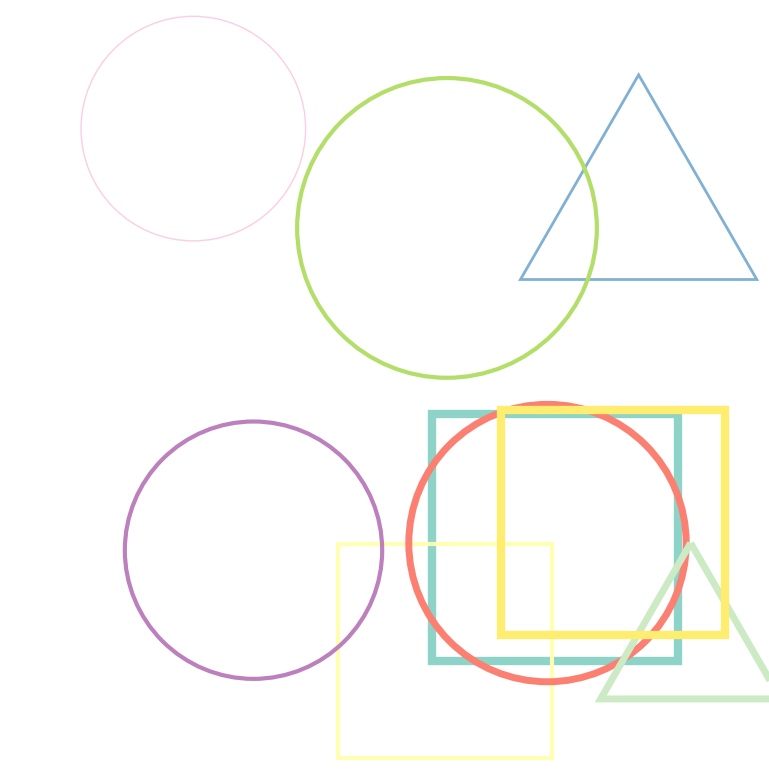[{"shape": "square", "thickness": 3, "radius": 0.8, "center": [0.721, 0.302]}, {"shape": "square", "thickness": 1.5, "radius": 0.69, "center": [0.578, 0.155]}, {"shape": "circle", "thickness": 2.5, "radius": 0.9, "center": [0.711, 0.295]}, {"shape": "triangle", "thickness": 1, "radius": 0.89, "center": [0.829, 0.726]}, {"shape": "circle", "thickness": 1.5, "radius": 0.97, "center": [0.581, 0.704]}, {"shape": "circle", "thickness": 0.5, "radius": 0.73, "center": [0.251, 0.833]}, {"shape": "circle", "thickness": 1.5, "radius": 0.84, "center": [0.329, 0.285]}, {"shape": "triangle", "thickness": 2.5, "radius": 0.67, "center": [0.897, 0.16]}, {"shape": "square", "thickness": 3, "radius": 0.73, "center": [0.796, 0.322]}]